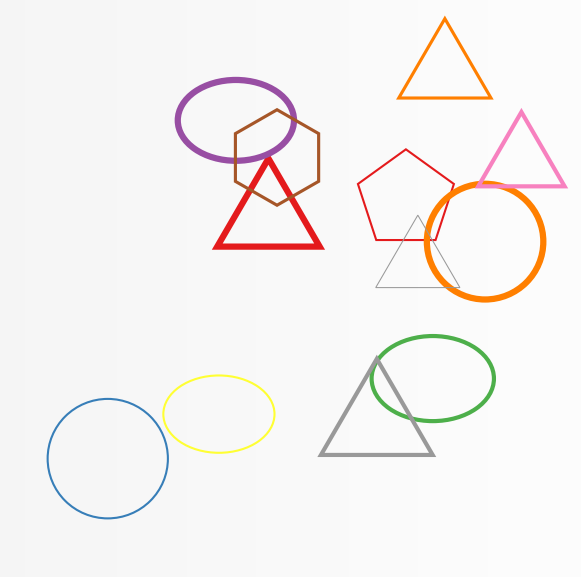[{"shape": "pentagon", "thickness": 1, "radius": 0.43, "center": [0.698, 0.654]}, {"shape": "triangle", "thickness": 3, "radius": 0.51, "center": [0.462, 0.623]}, {"shape": "circle", "thickness": 1, "radius": 0.52, "center": [0.185, 0.205]}, {"shape": "oval", "thickness": 2, "radius": 0.53, "center": [0.745, 0.344]}, {"shape": "oval", "thickness": 3, "radius": 0.5, "center": [0.406, 0.791]}, {"shape": "circle", "thickness": 3, "radius": 0.5, "center": [0.835, 0.581]}, {"shape": "triangle", "thickness": 1.5, "radius": 0.46, "center": [0.765, 0.875]}, {"shape": "oval", "thickness": 1, "radius": 0.48, "center": [0.377, 0.282]}, {"shape": "hexagon", "thickness": 1.5, "radius": 0.41, "center": [0.477, 0.726]}, {"shape": "triangle", "thickness": 2, "radius": 0.43, "center": [0.897, 0.719]}, {"shape": "triangle", "thickness": 2, "radius": 0.55, "center": [0.648, 0.267]}, {"shape": "triangle", "thickness": 0.5, "radius": 0.42, "center": [0.719, 0.543]}]